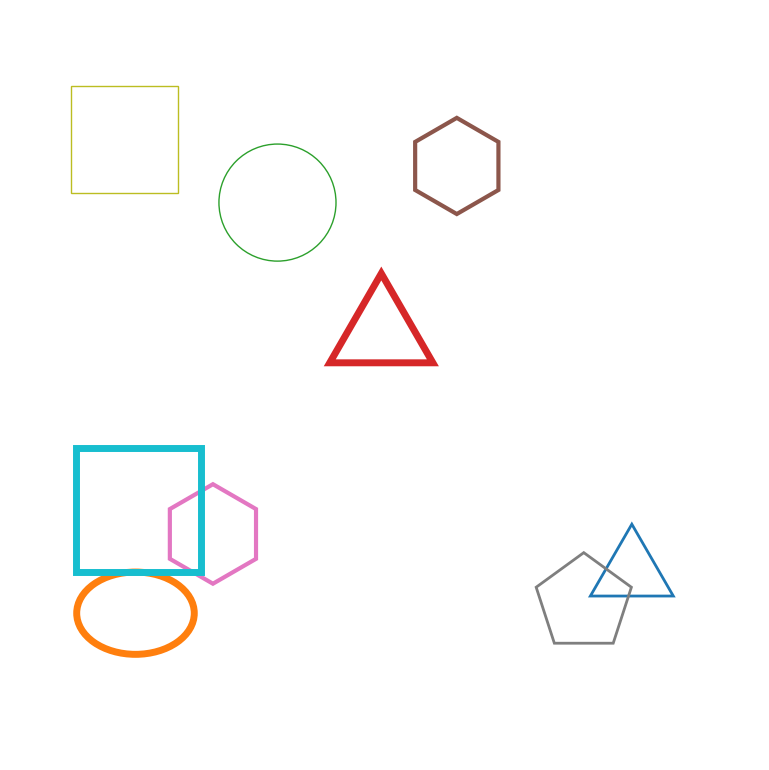[{"shape": "triangle", "thickness": 1, "radius": 0.31, "center": [0.821, 0.257]}, {"shape": "oval", "thickness": 2.5, "radius": 0.38, "center": [0.176, 0.204]}, {"shape": "circle", "thickness": 0.5, "radius": 0.38, "center": [0.36, 0.737]}, {"shape": "triangle", "thickness": 2.5, "radius": 0.39, "center": [0.495, 0.567]}, {"shape": "hexagon", "thickness": 1.5, "radius": 0.31, "center": [0.593, 0.784]}, {"shape": "hexagon", "thickness": 1.5, "radius": 0.32, "center": [0.277, 0.307]}, {"shape": "pentagon", "thickness": 1, "radius": 0.33, "center": [0.758, 0.217]}, {"shape": "square", "thickness": 0.5, "radius": 0.35, "center": [0.162, 0.819]}, {"shape": "square", "thickness": 2.5, "radius": 0.4, "center": [0.18, 0.338]}]